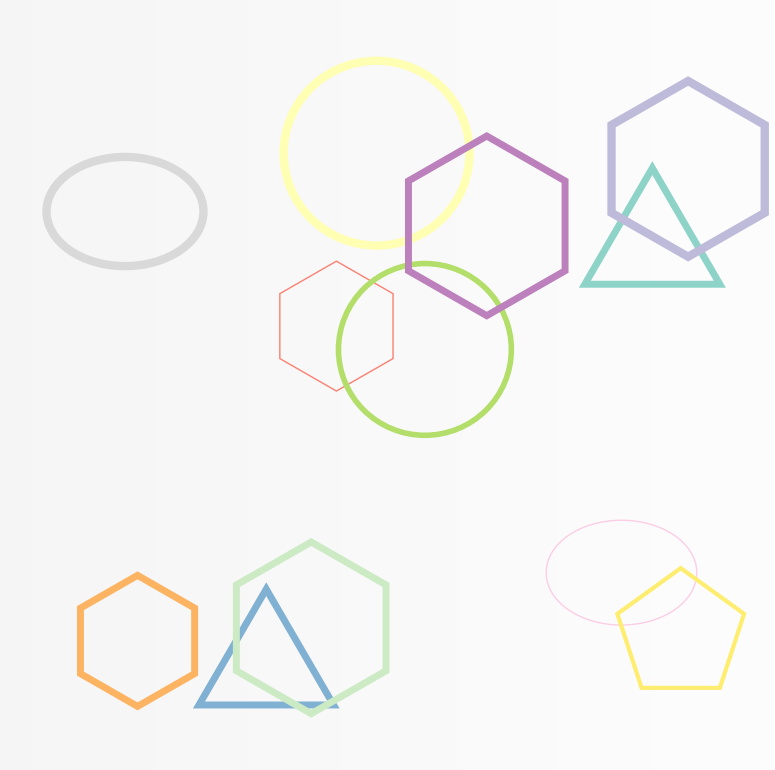[{"shape": "triangle", "thickness": 2.5, "radius": 0.5, "center": [0.842, 0.681]}, {"shape": "circle", "thickness": 3, "radius": 0.6, "center": [0.486, 0.801]}, {"shape": "hexagon", "thickness": 3, "radius": 0.57, "center": [0.888, 0.781]}, {"shape": "hexagon", "thickness": 0.5, "radius": 0.42, "center": [0.434, 0.576]}, {"shape": "triangle", "thickness": 2.5, "radius": 0.5, "center": [0.344, 0.135]}, {"shape": "hexagon", "thickness": 2.5, "radius": 0.43, "center": [0.177, 0.168]}, {"shape": "circle", "thickness": 2, "radius": 0.56, "center": [0.548, 0.546]}, {"shape": "oval", "thickness": 0.5, "radius": 0.49, "center": [0.802, 0.256]}, {"shape": "oval", "thickness": 3, "radius": 0.51, "center": [0.161, 0.725]}, {"shape": "hexagon", "thickness": 2.5, "radius": 0.58, "center": [0.628, 0.707]}, {"shape": "hexagon", "thickness": 2.5, "radius": 0.56, "center": [0.402, 0.185]}, {"shape": "pentagon", "thickness": 1.5, "radius": 0.43, "center": [0.878, 0.176]}]